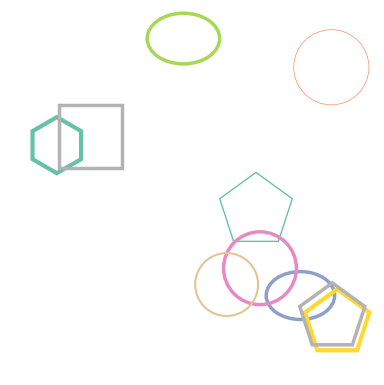[{"shape": "pentagon", "thickness": 1, "radius": 0.5, "center": [0.665, 0.453]}, {"shape": "hexagon", "thickness": 3, "radius": 0.36, "center": [0.148, 0.623]}, {"shape": "circle", "thickness": 0.5, "radius": 0.49, "center": [0.861, 0.825]}, {"shape": "oval", "thickness": 2.5, "radius": 0.44, "center": [0.78, 0.232]}, {"shape": "circle", "thickness": 2.5, "radius": 0.47, "center": [0.675, 0.303]}, {"shape": "oval", "thickness": 2.5, "radius": 0.47, "center": [0.476, 0.9]}, {"shape": "pentagon", "thickness": 3, "radius": 0.44, "center": [0.876, 0.161]}, {"shape": "circle", "thickness": 1.5, "radius": 0.41, "center": [0.589, 0.261]}, {"shape": "pentagon", "thickness": 2.5, "radius": 0.44, "center": [0.863, 0.176]}, {"shape": "square", "thickness": 2.5, "radius": 0.41, "center": [0.235, 0.645]}]